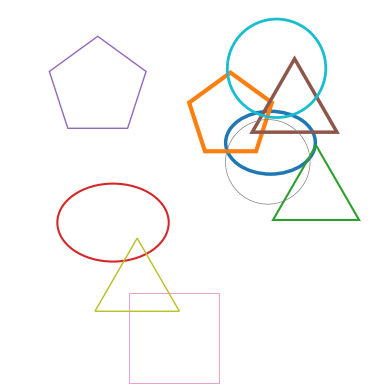[{"shape": "oval", "thickness": 2.5, "radius": 0.58, "center": [0.703, 0.629]}, {"shape": "pentagon", "thickness": 3, "radius": 0.56, "center": [0.599, 0.699]}, {"shape": "triangle", "thickness": 1.5, "radius": 0.65, "center": [0.821, 0.493]}, {"shape": "oval", "thickness": 1.5, "radius": 0.72, "center": [0.294, 0.422]}, {"shape": "pentagon", "thickness": 1, "radius": 0.66, "center": [0.254, 0.774]}, {"shape": "triangle", "thickness": 2.5, "radius": 0.64, "center": [0.765, 0.72]}, {"shape": "square", "thickness": 0.5, "radius": 0.58, "center": [0.451, 0.122]}, {"shape": "circle", "thickness": 0.5, "radius": 0.55, "center": [0.696, 0.58]}, {"shape": "triangle", "thickness": 1, "radius": 0.63, "center": [0.356, 0.255]}, {"shape": "circle", "thickness": 2, "radius": 0.64, "center": [0.718, 0.823]}]